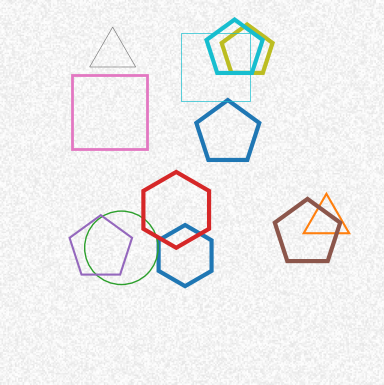[{"shape": "hexagon", "thickness": 3, "radius": 0.4, "center": [0.481, 0.336]}, {"shape": "pentagon", "thickness": 3, "radius": 0.43, "center": [0.592, 0.654]}, {"shape": "triangle", "thickness": 1.5, "radius": 0.34, "center": [0.848, 0.428]}, {"shape": "circle", "thickness": 1, "radius": 0.48, "center": [0.315, 0.356]}, {"shape": "hexagon", "thickness": 3, "radius": 0.49, "center": [0.458, 0.455]}, {"shape": "pentagon", "thickness": 1.5, "radius": 0.43, "center": [0.262, 0.356]}, {"shape": "pentagon", "thickness": 3, "radius": 0.45, "center": [0.799, 0.394]}, {"shape": "square", "thickness": 2, "radius": 0.48, "center": [0.284, 0.709]}, {"shape": "triangle", "thickness": 0.5, "radius": 0.35, "center": [0.293, 0.861]}, {"shape": "pentagon", "thickness": 3, "radius": 0.35, "center": [0.642, 0.867]}, {"shape": "square", "thickness": 0.5, "radius": 0.45, "center": [0.559, 0.826]}, {"shape": "pentagon", "thickness": 3, "radius": 0.38, "center": [0.609, 0.873]}]